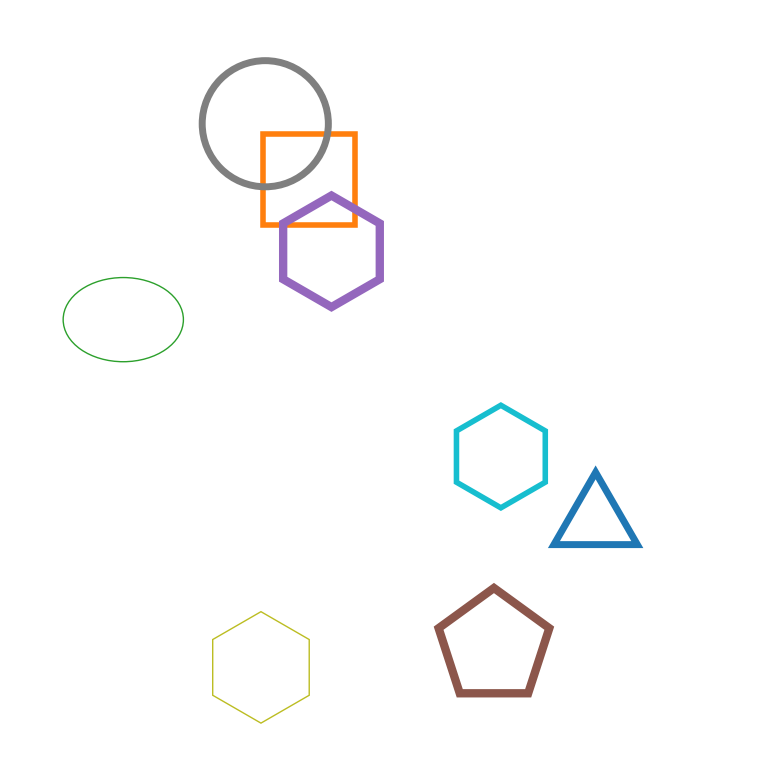[{"shape": "triangle", "thickness": 2.5, "radius": 0.31, "center": [0.774, 0.324]}, {"shape": "square", "thickness": 2, "radius": 0.3, "center": [0.402, 0.767]}, {"shape": "oval", "thickness": 0.5, "radius": 0.39, "center": [0.16, 0.585]}, {"shape": "hexagon", "thickness": 3, "radius": 0.36, "center": [0.43, 0.674]}, {"shape": "pentagon", "thickness": 3, "radius": 0.38, "center": [0.642, 0.161]}, {"shape": "circle", "thickness": 2.5, "radius": 0.41, "center": [0.345, 0.839]}, {"shape": "hexagon", "thickness": 0.5, "radius": 0.36, "center": [0.339, 0.133]}, {"shape": "hexagon", "thickness": 2, "radius": 0.33, "center": [0.65, 0.407]}]